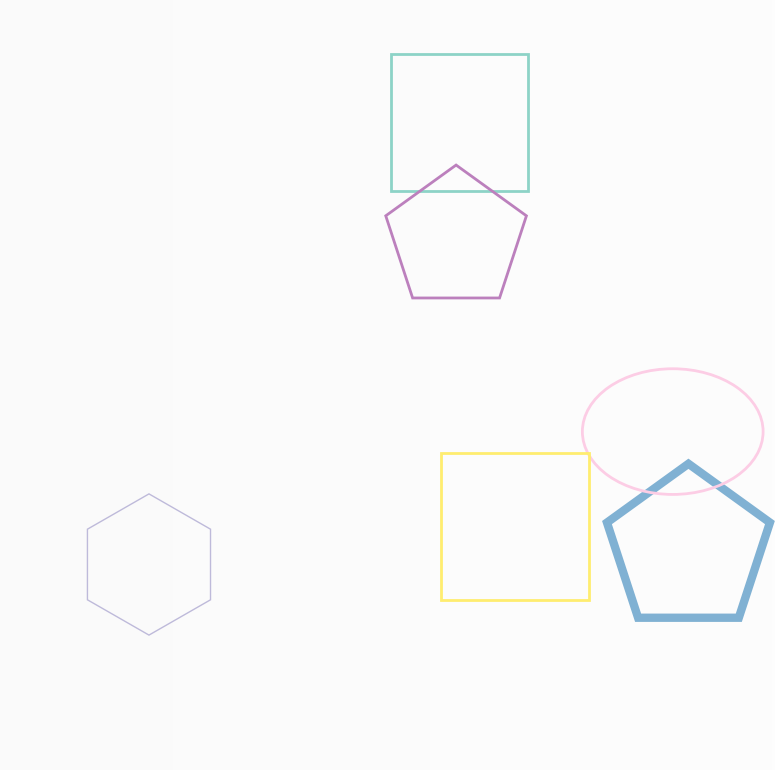[{"shape": "square", "thickness": 1, "radius": 0.44, "center": [0.593, 0.841]}, {"shape": "hexagon", "thickness": 0.5, "radius": 0.46, "center": [0.192, 0.267]}, {"shape": "pentagon", "thickness": 3, "radius": 0.55, "center": [0.888, 0.287]}, {"shape": "oval", "thickness": 1, "radius": 0.58, "center": [0.868, 0.439]}, {"shape": "pentagon", "thickness": 1, "radius": 0.48, "center": [0.589, 0.69]}, {"shape": "square", "thickness": 1, "radius": 0.48, "center": [0.664, 0.316]}]